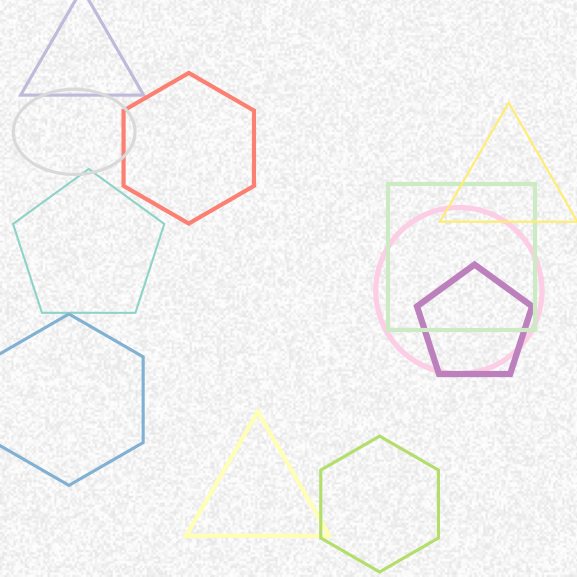[{"shape": "pentagon", "thickness": 1, "radius": 0.69, "center": [0.154, 0.569]}, {"shape": "triangle", "thickness": 2, "radius": 0.72, "center": [0.446, 0.143]}, {"shape": "triangle", "thickness": 1.5, "radius": 0.61, "center": [0.142, 0.896]}, {"shape": "hexagon", "thickness": 2, "radius": 0.65, "center": [0.327, 0.742]}, {"shape": "hexagon", "thickness": 1.5, "radius": 0.74, "center": [0.119, 0.307]}, {"shape": "hexagon", "thickness": 1.5, "radius": 0.59, "center": [0.657, 0.126]}, {"shape": "circle", "thickness": 2.5, "radius": 0.72, "center": [0.795, 0.496]}, {"shape": "oval", "thickness": 1.5, "radius": 0.53, "center": [0.128, 0.771]}, {"shape": "pentagon", "thickness": 3, "radius": 0.52, "center": [0.822, 0.436]}, {"shape": "square", "thickness": 2, "radius": 0.63, "center": [0.799, 0.554]}, {"shape": "triangle", "thickness": 1, "radius": 0.69, "center": [0.881, 0.684]}]